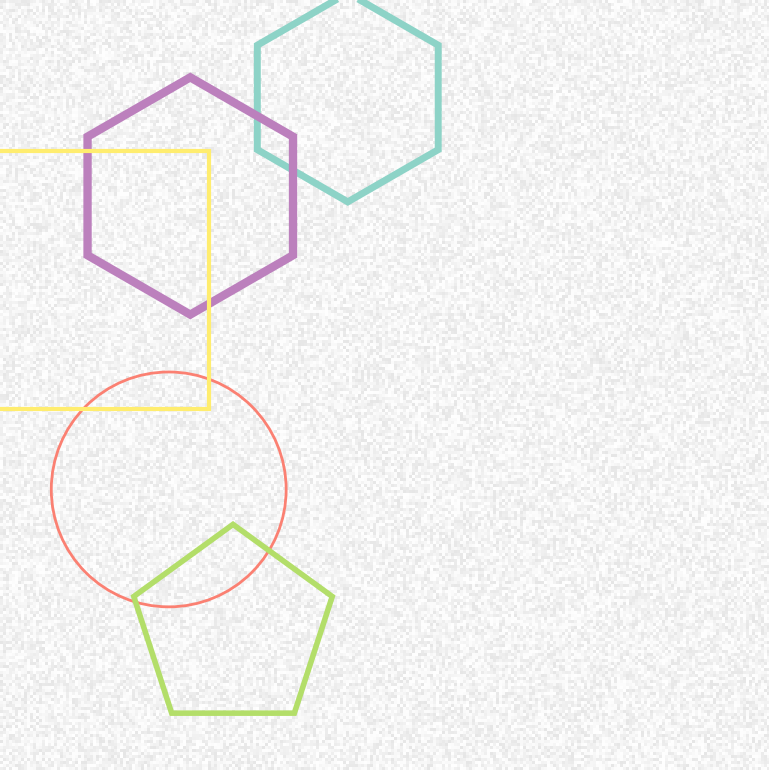[{"shape": "hexagon", "thickness": 2.5, "radius": 0.68, "center": [0.452, 0.873]}, {"shape": "circle", "thickness": 1, "radius": 0.76, "center": [0.219, 0.364]}, {"shape": "pentagon", "thickness": 2, "radius": 0.68, "center": [0.303, 0.183]}, {"shape": "hexagon", "thickness": 3, "radius": 0.77, "center": [0.247, 0.745]}, {"shape": "square", "thickness": 1.5, "radius": 0.84, "center": [0.103, 0.637]}]